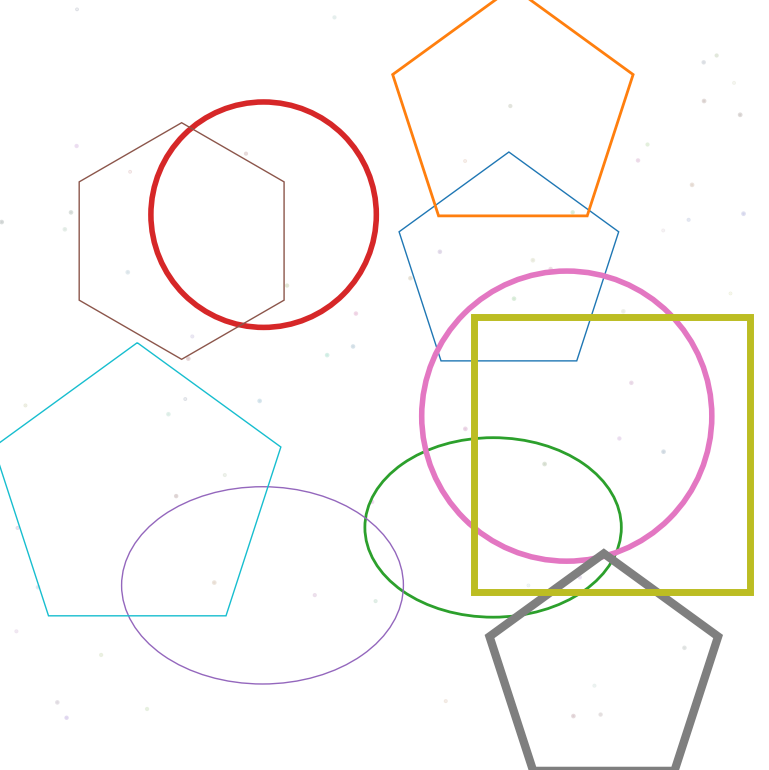[{"shape": "pentagon", "thickness": 0.5, "radius": 0.75, "center": [0.661, 0.653]}, {"shape": "pentagon", "thickness": 1, "radius": 0.82, "center": [0.666, 0.852]}, {"shape": "oval", "thickness": 1, "radius": 0.83, "center": [0.64, 0.315]}, {"shape": "circle", "thickness": 2, "radius": 0.73, "center": [0.342, 0.721]}, {"shape": "oval", "thickness": 0.5, "radius": 0.91, "center": [0.341, 0.24]}, {"shape": "hexagon", "thickness": 0.5, "radius": 0.77, "center": [0.236, 0.687]}, {"shape": "circle", "thickness": 2, "radius": 0.94, "center": [0.736, 0.46]}, {"shape": "pentagon", "thickness": 3, "radius": 0.78, "center": [0.784, 0.125]}, {"shape": "square", "thickness": 2.5, "radius": 0.89, "center": [0.795, 0.41]}, {"shape": "pentagon", "thickness": 0.5, "radius": 0.98, "center": [0.178, 0.359]}]